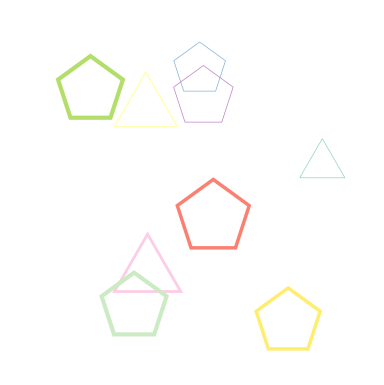[{"shape": "triangle", "thickness": 0.5, "radius": 0.34, "center": [0.837, 0.572]}, {"shape": "triangle", "thickness": 1, "radius": 0.47, "center": [0.379, 0.718]}, {"shape": "pentagon", "thickness": 2.5, "radius": 0.49, "center": [0.554, 0.436]}, {"shape": "pentagon", "thickness": 0.5, "radius": 0.35, "center": [0.519, 0.82]}, {"shape": "pentagon", "thickness": 3, "radius": 0.44, "center": [0.235, 0.766]}, {"shape": "triangle", "thickness": 2, "radius": 0.5, "center": [0.383, 0.292]}, {"shape": "pentagon", "thickness": 0.5, "radius": 0.41, "center": [0.528, 0.749]}, {"shape": "pentagon", "thickness": 3, "radius": 0.44, "center": [0.348, 0.203]}, {"shape": "pentagon", "thickness": 2.5, "radius": 0.44, "center": [0.749, 0.165]}]